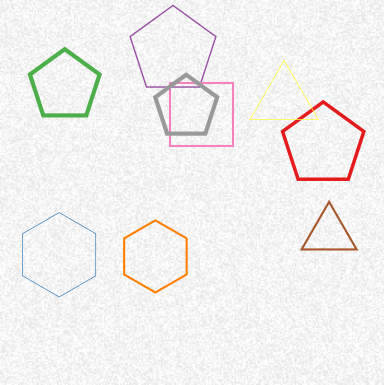[{"shape": "pentagon", "thickness": 2.5, "radius": 0.55, "center": [0.839, 0.624]}, {"shape": "hexagon", "thickness": 0.5, "radius": 0.55, "center": [0.154, 0.338]}, {"shape": "pentagon", "thickness": 3, "radius": 0.48, "center": [0.168, 0.777]}, {"shape": "pentagon", "thickness": 1, "radius": 0.59, "center": [0.449, 0.869]}, {"shape": "hexagon", "thickness": 1.5, "radius": 0.47, "center": [0.404, 0.334]}, {"shape": "triangle", "thickness": 0.5, "radius": 0.51, "center": [0.738, 0.741]}, {"shape": "triangle", "thickness": 1.5, "radius": 0.41, "center": [0.855, 0.393]}, {"shape": "square", "thickness": 1.5, "radius": 0.41, "center": [0.524, 0.702]}, {"shape": "pentagon", "thickness": 3, "radius": 0.42, "center": [0.484, 0.721]}]